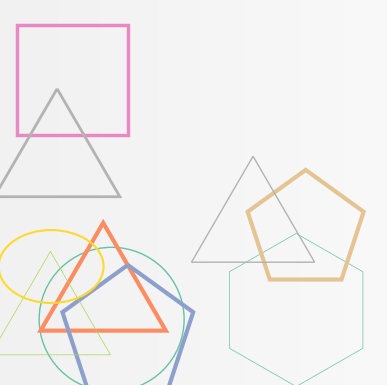[{"shape": "hexagon", "thickness": 0.5, "radius": 0.99, "center": [0.764, 0.195]}, {"shape": "circle", "thickness": 1, "radius": 0.94, "center": [0.288, 0.171]}, {"shape": "triangle", "thickness": 3, "radius": 0.93, "center": [0.266, 0.234]}, {"shape": "pentagon", "thickness": 3, "radius": 0.89, "center": [0.33, 0.134]}, {"shape": "square", "thickness": 2.5, "radius": 0.71, "center": [0.187, 0.792]}, {"shape": "triangle", "thickness": 0.5, "radius": 0.9, "center": [0.13, 0.168]}, {"shape": "oval", "thickness": 1.5, "radius": 0.68, "center": [0.132, 0.308]}, {"shape": "pentagon", "thickness": 3, "radius": 0.79, "center": [0.789, 0.401]}, {"shape": "triangle", "thickness": 1, "radius": 0.92, "center": [0.653, 0.411]}, {"shape": "triangle", "thickness": 2, "radius": 0.93, "center": [0.147, 0.582]}]